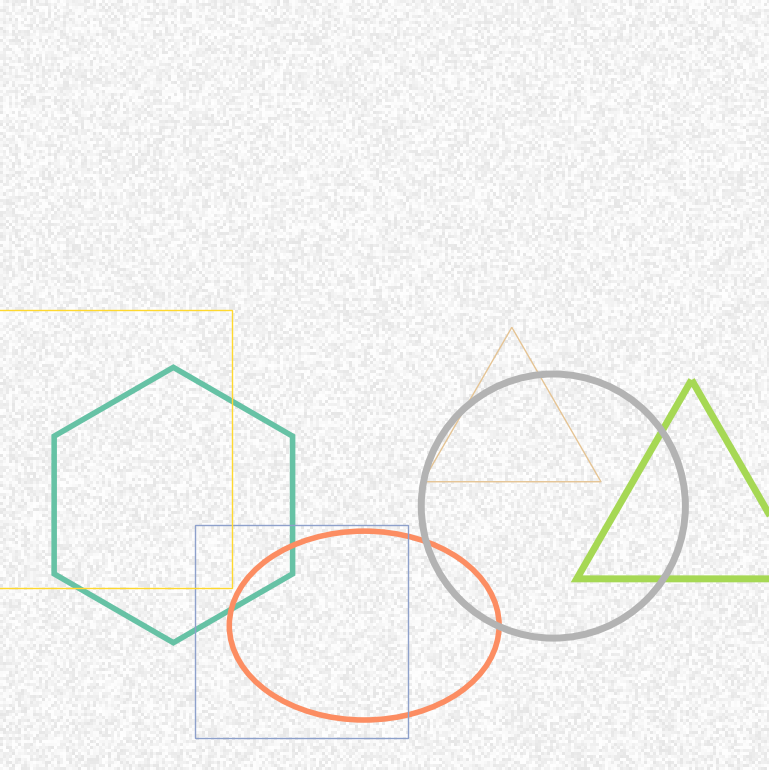[{"shape": "hexagon", "thickness": 2, "radius": 0.89, "center": [0.225, 0.344]}, {"shape": "oval", "thickness": 2, "radius": 0.88, "center": [0.473, 0.188]}, {"shape": "square", "thickness": 0.5, "radius": 0.69, "center": [0.392, 0.18]}, {"shape": "triangle", "thickness": 2.5, "radius": 0.86, "center": [0.898, 0.334]}, {"shape": "square", "thickness": 0.5, "radius": 0.9, "center": [0.121, 0.417]}, {"shape": "triangle", "thickness": 0.5, "radius": 0.67, "center": [0.665, 0.441]}, {"shape": "circle", "thickness": 2.5, "radius": 0.86, "center": [0.719, 0.343]}]